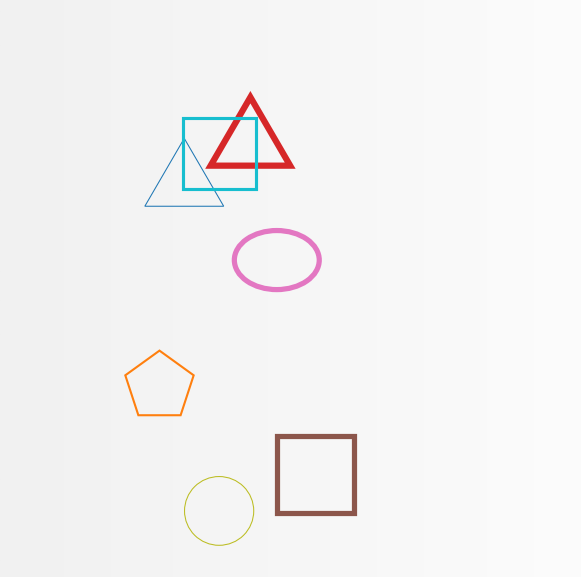[{"shape": "triangle", "thickness": 0.5, "radius": 0.39, "center": [0.317, 0.681]}, {"shape": "pentagon", "thickness": 1, "radius": 0.31, "center": [0.274, 0.33]}, {"shape": "triangle", "thickness": 3, "radius": 0.4, "center": [0.431, 0.752]}, {"shape": "square", "thickness": 2.5, "radius": 0.33, "center": [0.543, 0.177]}, {"shape": "oval", "thickness": 2.5, "radius": 0.37, "center": [0.476, 0.549]}, {"shape": "circle", "thickness": 0.5, "radius": 0.3, "center": [0.377, 0.114]}, {"shape": "square", "thickness": 1.5, "radius": 0.31, "center": [0.378, 0.733]}]